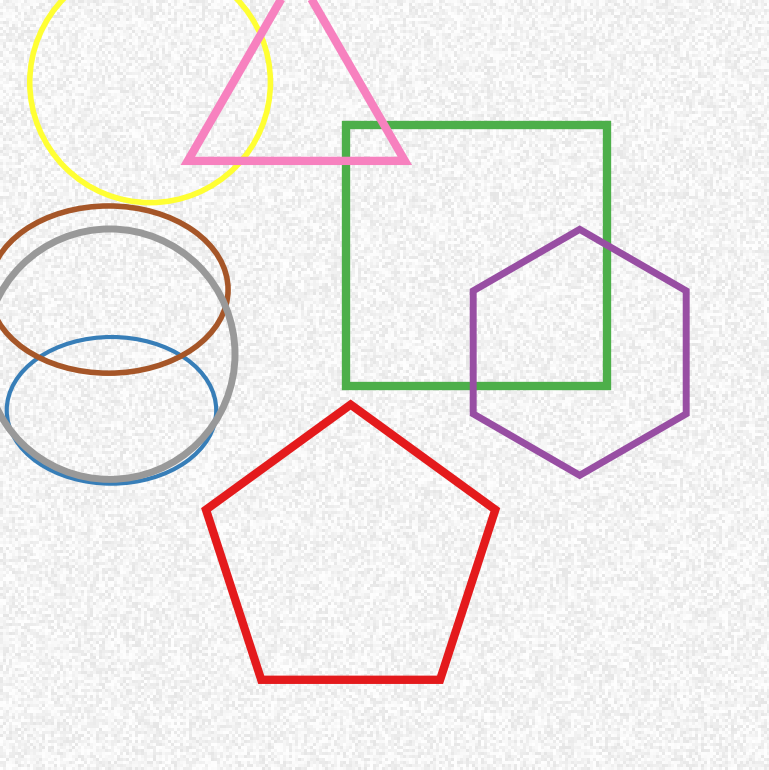[{"shape": "pentagon", "thickness": 3, "radius": 0.99, "center": [0.455, 0.277]}, {"shape": "oval", "thickness": 1.5, "radius": 0.68, "center": [0.145, 0.467]}, {"shape": "square", "thickness": 3, "radius": 0.85, "center": [0.619, 0.668]}, {"shape": "hexagon", "thickness": 2.5, "radius": 0.8, "center": [0.753, 0.542]}, {"shape": "circle", "thickness": 2, "radius": 0.78, "center": [0.195, 0.893]}, {"shape": "oval", "thickness": 2, "radius": 0.78, "center": [0.141, 0.624]}, {"shape": "triangle", "thickness": 3, "radius": 0.81, "center": [0.385, 0.872]}, {"shape": "circle", "thickness": 2.5, "radius": 0.81, "center": [0.143, 0.54]}]